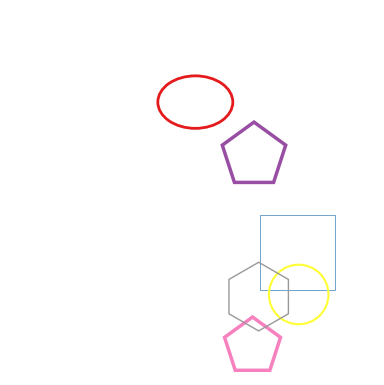[{"shape": "oval", "thickness": 2, "radius": 0.49, "center": [0.507, 0.735]}, {"shape": "square", "thickness": 0.5, "radius": 0.49, "center": [0.773, 0.343]}, {"shape": "pentagon", "thickness": 2.5, "radius": 0.43, "center": [0.66, 0.596]}, {"shape": "circle", "thickness": 1.5, "radius": 0.39, "center": [0.776, 0.235]}, {"shape": "pentagon", "thickness": 2.5, "radius": 0.38, "center": [0.656, 0.1]}, {"shape": "hexagon", "thickness": 1, "radius": 0.45, "center": [0.672, 0.23]}]